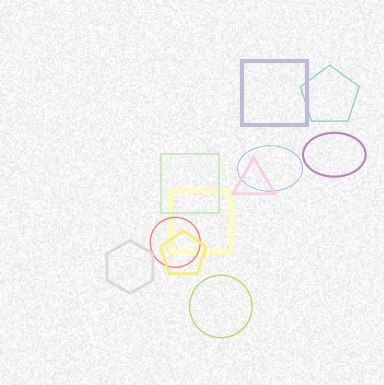[{"shape": "pentagon", "thickness": 1, "radius": 0.4, "center": [0.857, 0.75]}, {"shape": "square", "thickness": 3, "radius": 0.39, "center": [0.522, 0.425]}, {"shape": "square", "thickness": 3, "radius": 0.42, "center": [0.713, 0.758]}, {"shape": "circle", "thickness": 1, "radius": 0.32, "center": [0.455, 0.37]}, {"shape": "oval", "thickness": 0.5, "radius": 0.42, "center": [0.701, 0.562]}, {"shape": "circle", "thickness": 1, "radius": 0.41, "center": [0.574, 0.204]}, {"shape": "triangle", "thickness": 2, "radius": 0.31, "center": [0.659, 0.528]}, {"shape": "hexagon", "thickness": 2, "radius": 0.34, "center": [0.337, 0.307]}, {"shape": "oval", "thickness": 1.5, "radius": 0.41, "center": [0.868, 0.598]}, {"shape": "square", "thickness": 1.5, "radius": 0.38, "center": [0.493, 0.524]}, {"shape": "pentagon", "thickness": 2, "radius": 0.31, "center": [0.476, 0.34]}]